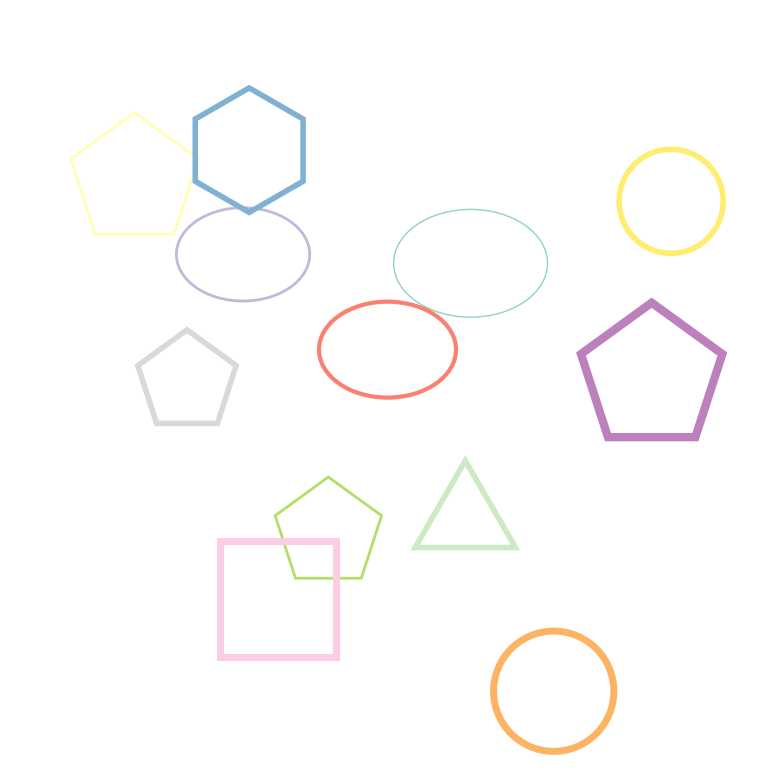[{"shape": "oval", "thickness": 0.5, "radius": 0.5, "center": [0.611, 0.658]}, {"shape": "pentagon", "thickness": 1, "radius": 0.44, "center": [0.175, 0.767]}, {"shape": "oval", "thickness": 1, "radius": 0.43, "center": [0.316, 0.67]}, {"shape": "oval", "thickness": 1.5, "radius": 0.44, "center": [0.503, 0.546]}, {"shape": "hexagon", "thickness": 2, "radius": 0.4, "center": [0.324, 0.805]}, {"shape": "circle", "thickness": 2.5, "radius": 0.39, "center": [0.719, 0.102]}, {"shape": "pentagon", "thickness": 1, "radius": 0.36, "center": [0.426, 0.308]}, {"shape": "square", "thickness": 2.5, "radius": 0.38, "center": [0.361, 0.222]}, {"shape": "pentagon", "thickness": 2, "radius": 0.34, "center": [0.243, 0.504]}, {"shape": "pentagon", "thickness": 3, "radius": 0.48, "center": [0.846, 0.51]}, {"shape": "triangle", "thickness": 2, "radius": 0.38, "center": [0.604, 0.327]}, {"shape": "circle", "thickness": 2, "radius": 0.34, "center": [0.872, 0.739]}]